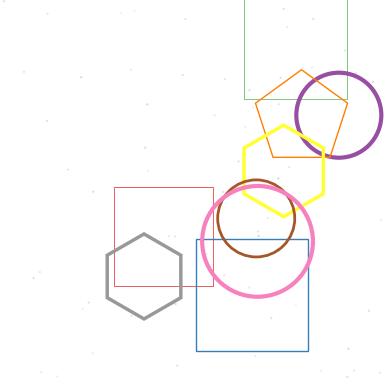[{"shape": "square", "thickness": 0.5, "radius": 0.64, "center": [0.425, 0.385]}, {"shape": "square", "thickness": 1, "radius": 0.73, "center": [0.655, 0.234]}, {"shape": "square", "thickness": 0.5, "radius": 0.67, "center": [0.767, 0.877]}, {"shape": "circle", "thickness": 3, "radius": 0.55, "center": [0.88, 0.701]}, {"shape": "pentagon", "thickness": 1, "radius": 0.63, "center": [0.783, 0.693]}, {"shape": "hexagon", "thickness": 2.5, "radius": 0.59, "center": [0.737, 0.556]}, {"shape": "circle", "thickness": 2, "radius": 0.5, "center": [0.666, 0.433]}, {"shape": "circle", "thickness": 3, "radius": 0.72, "center": [0.669, 0.373]}, {"shape": "hexagon", "thickness": 2.5, "radius": 0.55, "center": [0.374, 0.282]}]